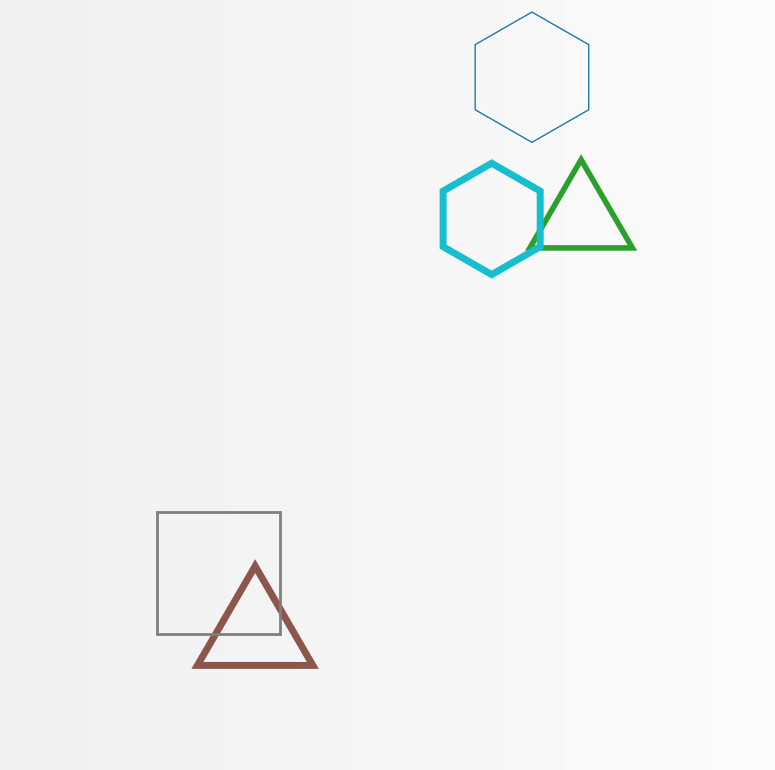[{"shape": "hexagon", "thickness": 0.5, "radius": 0.42, "center": [0.686, 0.9]}, {"shape": "triangle", "thickness": 2, "radius": 0.38, "center": [0.75, 0.716]}, {"shape": "triangle", "thickness": 2.5, "radius": 0.43, "center": [0.329, 0.179]}, {"shape": "square", "thickness": 1, "radius": 0.4, "center": [0.282, 0.256]}, {"shape": "hexagon", "thickness": 2.5, "radius": 0.36, "center": [0.634, 0.716]}]